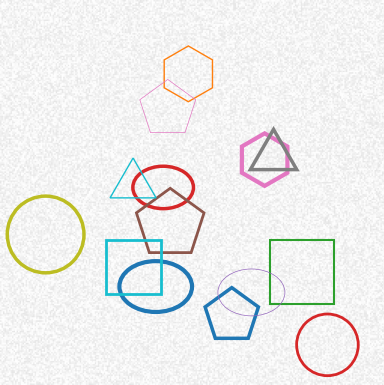[{"shape": "oval", "thickness": 3, "radius": 0.47, "center": [0.404, 0.256]}, {"shape": "pentagon", "thickness": 2.5, "radius": 0.36, "center": [0.602, 0.18]}, {"shape": "hexagon", "thickness": 1, "radius": 0.36, "center": [0.489, 0.808]}, {"shape": "square", "thickness": 1.5, "radius": 0.41, "center": [0.784, 0.294]}, {"shape": "circle", "thickness": 2, "radius": 0.4, "center": [0.85, 0.104]}, {"shape": "oval", "thickness": 2.5, "radius": 0.39, "center": [0.424, 0.513]}, {"shape": "oval", "thickness": 0.5, "radius": 0.44, "center": [0.653, 0.24]}, {"shape": "pentagon", "thickness": 2, "radius": 0.46, "center": [0.442, 0.419]}, {"shape": "hexagon", "thickness": 3, "radius": 0.34, "center": [0.687, 0.585]}, {"shape": "pentagon", "thickness": 0.5, "radius": 0.38, "center": [0.436, 0.717]}, {"shape": "triangle", "thickness": 2.5, "radius": 0.35, "center": [0.711, 0.594]}, {"shape": "circle", "thickness": 2.5, "radius": 0.5, "center": [0.118, 0.391]}, {"shape": "triangle", "thickness": 1, "radius": 0.34, "center": [0.346, 0.521]}, {"shape": "square", "thickness": 2, "radius": 0.35, "center": [0.346, 0.306]}]